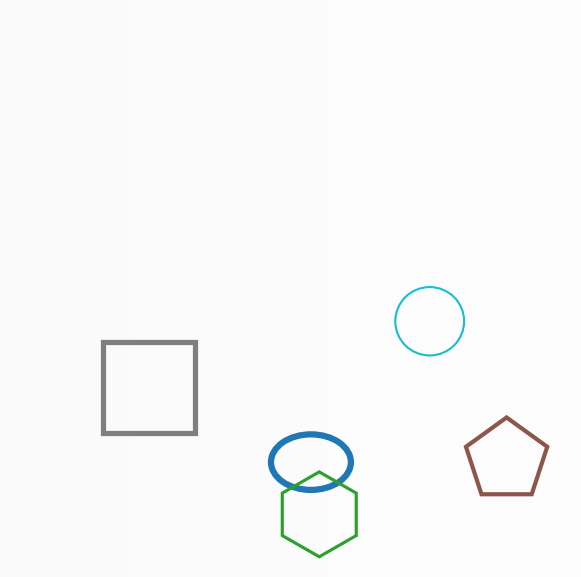[{"shape": "oval", "thickness": 3, "radius": 0.34, "center": [0.535, 0.199]}, {"shape": "hexagon", "thickness": 1.5, "radius": 0.37, "center": [0.549, 0.109]}, {"shape": "pentagon", "thickness": 2, "radius": 0.37, "center": [0.872, 0.203]}, {"shape": "square", "thickness": 2.5, "radius": 0.39, "center": [0.256, 0.329]}, {"shape": "circle", "thickness": 1, "radius": 0.3, "center": [0.739, 0.443]}]